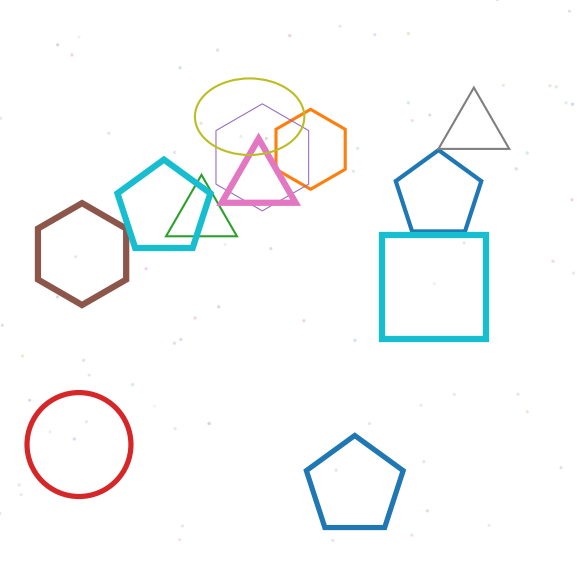[{"shape": "pentagon", "thickness": 2, "radius": 0.39, "center": [0.759, 0.661]}, {"shape": "pentagon", "thickness": 2.5, "radius": 0.44, "center": [0.614, 0.157]}, {"shape": "hexagon", "thickness": 1.5, "radius": 0.35, "center": [0.538, 0.741]}, {"shape": "triangle", "thickness": 1, "radius": 0.35, "center": [0.349, 0.625]}, {"shape": "circle", "thickness": 2.5, "radius": 0.45, "center": [0.137, 0.229]}, {"shape": "hexagon", "thickness": 0.5, "radius": 0.46, "center": [0.454, 0.727]}, {"shape": "hexagon", "thickness": 3, "radius": 0.44, "center": [0.142, 0.559]}, {"shape": "triangle", "thickness": 3, "radius": 0.37, "center": [0.448, 0.685]}, {"shape": "triangle", "thickness": 1, "radius": 0.35, "center": [0.821, 0.777]}, {"shape": "oval", "thickness": 1, "radius": 0.47, "center": [0.432, 0.797]}, {"shape": "pentagon", "thickness": 3, "radius": 0.42, "center": [0.284, 0.638]}, {"shape": "square", "thickness": 3, "radius": 0.45, "center": [0.751, 0.502]}]